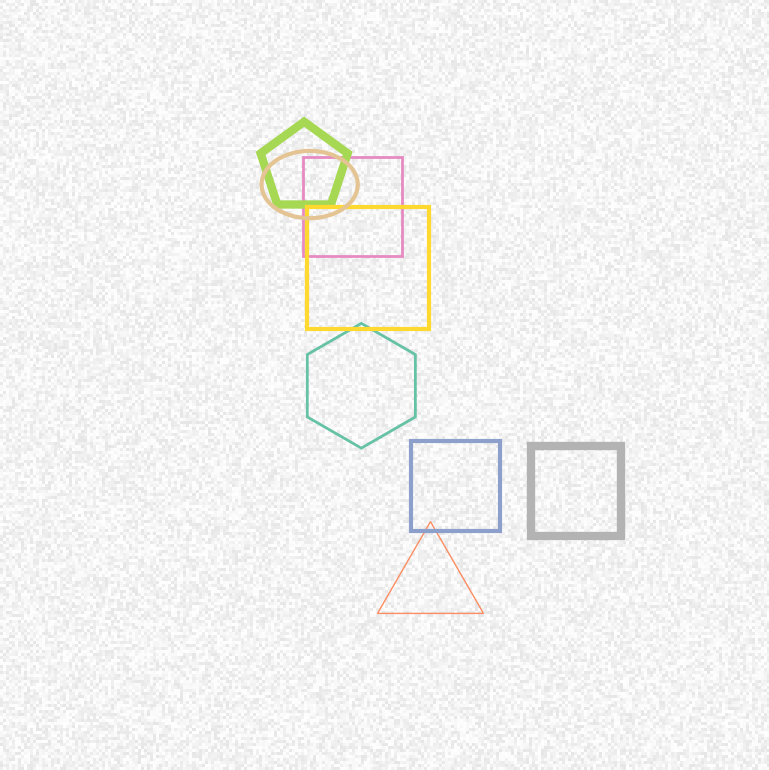[{"shape": "hexagon", "thickness": 1, "radius": 0.41, "center": [0.469, 0.499]}, {"shape": "triangle", "thickness": 0.5, "radius": 0.4, "center": [0.559, 0.243]}, {"shape": "square", "thickness": 1.5, "radius": 0.29, "center": [0.592, 0.369]}, {"shape": "square", "thickness": 1, "radius": 0.32, "center": [0.458, 0.732]}, {"shape": "pentagon", "thickness": 3, "radius": 0.3, "center": [0.395, 0.783]}, {"shape": "square", "thickness": 1.5, "radius": 0.4, "center": [0.478, 0.653]}, {"shape": "oval", "thickness": 1.5, "radius": 0.31, "center": [0.402, 0.76]}, {"shape": "square", "thickness": 3, "radius": 0.29, "center": [0.748, 0.363]}]